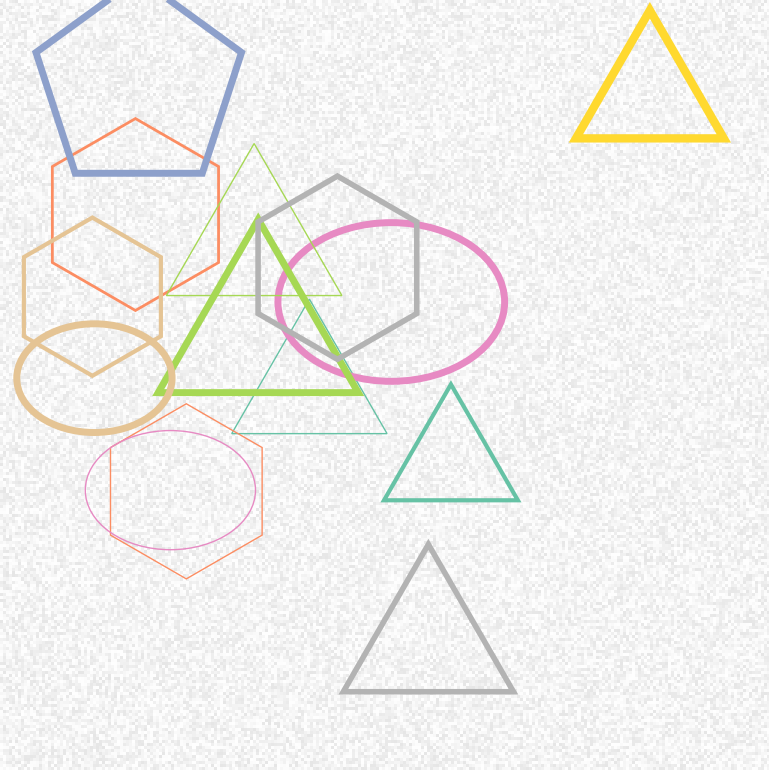[{"shape": "triangle", "thickness": 0.5, "radius": 0.58, "center": [0.402, 0.495]}, {"shape": "triangle", "thickness": 1.5, "radius": 0.5, "center": [0.586, 0.4]}, {"shape": "hexagon", "thickness": 1, "radius": 0.62, "center": [0.176, 0.721]}, {"shape": "hexagon", "thickness": 0.5, "radius": 0.57, "center": [0.242, 0.362]}, {"shape": "pentagon", "thickness": 2.5, "radius": 0.7, "center": [0.18, 0.888]}, {"shape": "oval", "thickness": 2.5, "radius": 0.74, "center": [0.508, 0.608]}, {"shape": "oval", "thickness": 0.5, "radius": 0.55, "center": [0.221, 0.363]}, {"shape": "triangle", "thickness": 0.5, "radius": 0.66, "center": [0.33, 0.682]}, {"shape": "triangle", "thickness": 2.5, "radius": 0.75, "center": [0.335, 0.565]}, {"shape": "triangle", "thickness": 3, "radius": 0.55, "center": [0.844, 0.876]}, {"shape": "oval", "thickness": 2.5, "radius": 0.5, "center": [0.123, 0.509]}, {"shape": "hexagon", "thickness": 1.5, "radius": 0.51, "center": [0.12, 0.615]}, {"shape": "hexagon", "thickness": 2, "radius": 0.59, "center": [0.438, 0.652]}, {"shape": "triangle", "thickness": 2, "radius": 0.64, "center": [0.556, 0.165]}]